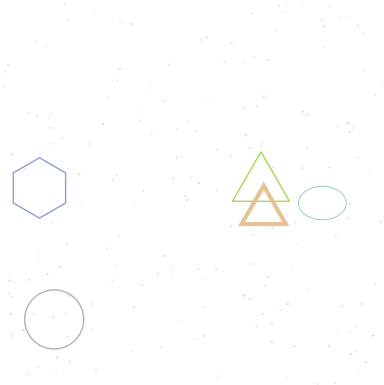[{"shape": "oval", "thickness": 0.5, "radius": 0.31, "center": [0.837, 0.472]}, {"shape": "hexagon", "thickness": 1, "radius": 0.39, "center": [0.102, 0.512]}, {"shape": "triangle", "thickness": 1, "radius": 0.43, "center": [0.678, 0.52]}, {"shape": "triangle", "thickness": 3, "radius": 0.33, "center": [0.685, 0.451]}, {"shape": "circle", "thickness": 1, "radius": 0.38, "center": [0.141, 0.17]}]